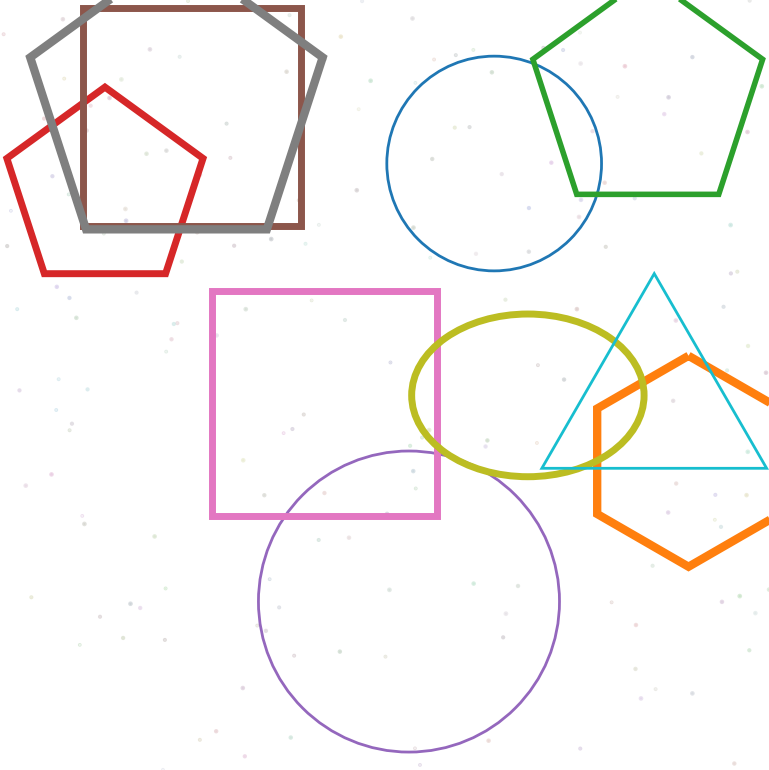[{"shape": "circle", "thickness": 1, "radius": 0.7, "center": [0.642, 0.788]}, {"shape": "hexagon", "thickness": 3, "radius": 0.68, "center": [0.894, 0.401]}, {"shape": "pentagon", "thickness": 2, "radius": 0.78, "center": [0.841, 0.875]}, {"shape": "pentagon", "thickness": 2.5, "radius": 0.67, "center": [0.136, 0.753]}, {"shape": "circle", "thickness": 1, "radius": 0.98, "center": [0.531, 0.219]}, {"shape": "square", "thickness": 2.5, "radius": 0.71, "center": [0.249, 0.848]}, {"shape": "square", "thickness": 2.5, "radius": 0.73, "center": [0.422, 0.476]}, {"shape": "pentagon", "thickness": 3, "radius": 1.0, "center": [0.229, 0.864]}, {"shape": "oval", "thickness": 2.5, "radius": 0.75, "center": [0.686, 0.487]}, {"shape": "triangle", "thickness": 1, "radius": 0.84, "center": [0.85, 0.476]}]